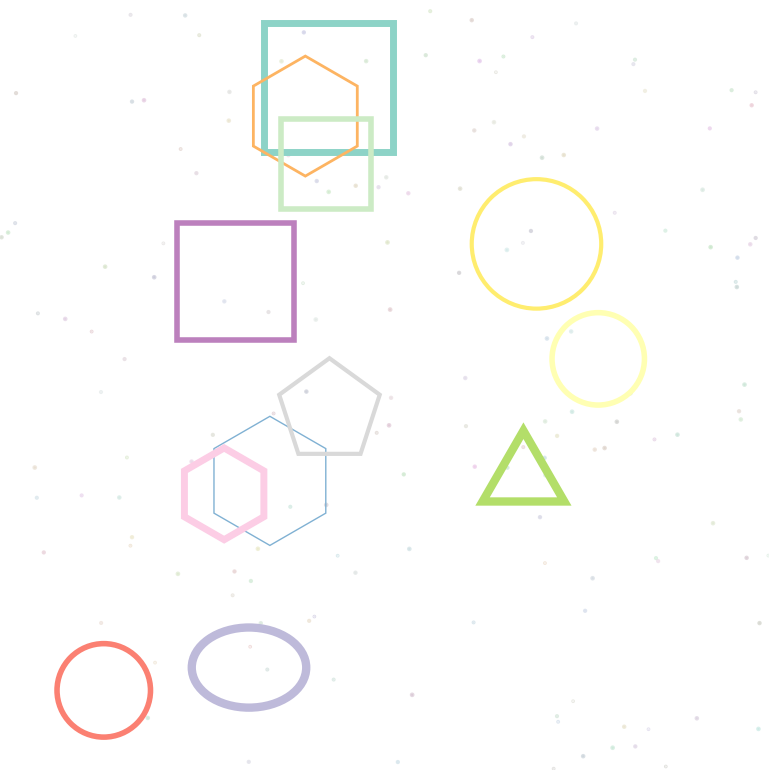[{"shape": "square", "thickness": 2.5, "radius": 0.42, "center": [0.427, 0.886]}, {"shape": "circle", "thickness": 2, "radius": 0.3, "center": [0.777, 0.534]}, {"shape": "oval", "thickness": 3, "radius": 0.37, "center": [0.323, 0.133]}, {"shape": "circle", "thickness": 2, "radius": 0.3, "center": [0.135, 0.103]}, {"shape": "hexagon", "thickness": 0.5, "radius": 0.42, "center": [0.35, 0.375]}, {"shape": "hexagon", "thickness": 1, "radius": 0.39, "center": [0.397, 0.849]}, {"shape": "triangle", "thickness": 3, "radius": 0.31, "center": [0.68, 0.379]}, {"shape": "hexagon", "thickness": 2.5, "radius": 0.3, "center": [0.291, 0.359]}, {"shape": "pentagon", "thickness": 1.5, "radius": 0.34, "center": [0.428, 0.466]}, {"shape": "square", "thickness": 2, "radius": 0.38, "center": [0.305, 0.634]}, {"shape": "square", "thickness": 2, "radius": 0.29, "center": [0.423, 0.787]}, {"shape": "circle", "thickness": 1.5, "radius": 0.42, "center": [0.697, 0.683]}]